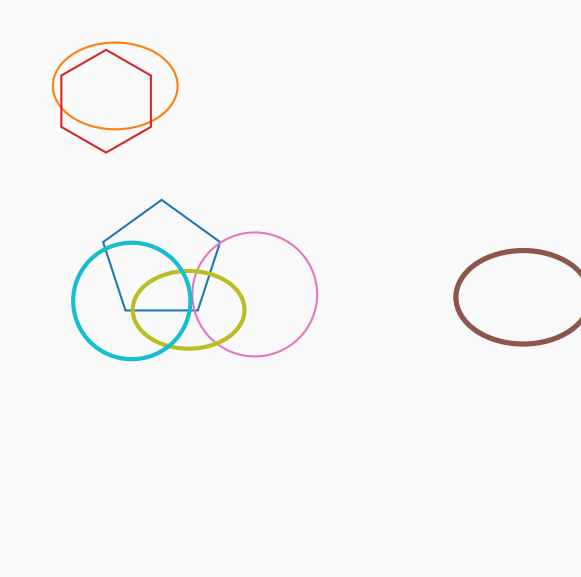[{"shape": "pentagon", "thickness": 1, "radius": 0.53, "center": [0.278, 0.547]}, {"shape": "oval", "thickness": 1, "radius": 0.54, "center": [0.198, 0.85]}, {"shape": "hexagon", "thickness": 1, "radius": 0.44, "center": [0.183, 0.824]}, {"shape": "oval", "thickness": 2.5, "radius": 0.58, "center": [0.9, 0.484]}, {"shape": "circle", "thickness": 1, "radius": 0.54, "center": [0.438, 0.489]}, {"shape": "oval", "thickness": 2, "radius": 0.48, "center": [0.325, 0.463]}, {"shape": "circle", "thickness": 2, "radius": 0.5, "center": [0.227, 0.478]}]